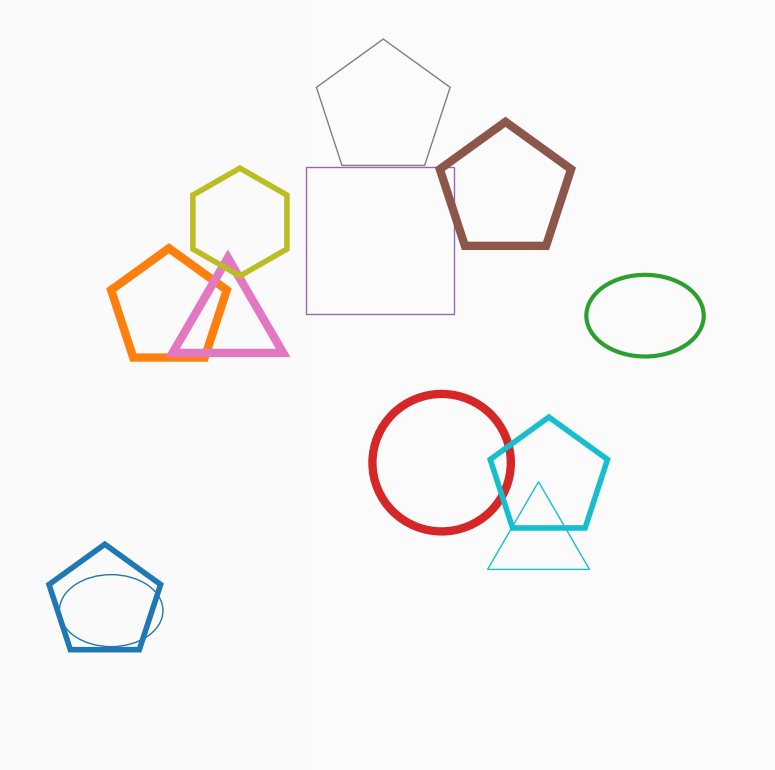[{"shape": "pentagon", "thickness": 2, "radius": 0.38, "center": [0.135, 0.217]}, {"shape": "oval", "thickness": 0.5, "radius": 0.33, "center": [0.143, 0.207]}, {"shape": "pentagon", "thickness": 3, "radius": 0.39, "center": [0.218, 0.599]}, {"shape": "oval", "thickness": 1.5, "radius": 0.38, "center": [0.832, 0.59]}, {"shape": "circle", "thickness": 3, "radius": 0.45, "center": [0.57, 0.399]}, {"shape": "square", "thickness": 0.5, "radius": 0.48, "center": [0.491, 0.688]}, {"shape": "pentagon", "thickness": 3, "radius": 0.45, "center": [0.652, 0.753]}, {"shape": "triangle", "thickness": 3, "radius": 0.41, "center": [0.294, 0.583]}, {"shape": "pentagon", "thickness": 0.5, "radius": 0.45, "center": [0.495, 0.859]}, {"shape": "hexagon", "thickness": 2, "radius": 0.35, "center": [0.31, 0.712]}, {"shape": "pentagon", "thickness": 2, "radius": 0.4, "center": [0.708, 0.379]}, {"shape": "triangle", "thickness": 0.5, "radius": 0.38, "center": [0.695, 0.298]}]